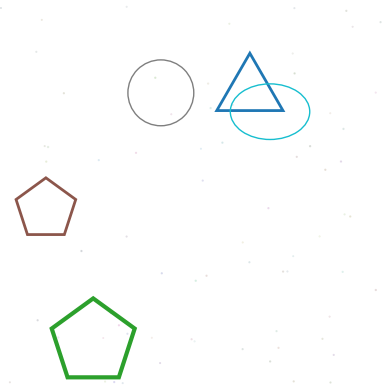[{"shape": "triangle", "thickness": 2, "radius": 0.5, "center": [0.649, 0.762]}, {"shape": "pentagon", "thickness": 3, "radius": 0.57, "center": [0.242, 0.112]}, {"shape": "pentagon", "thickness": 2, "radius": 0.41, "center": [0.119, 0.457]}, {"shape": "circle", "thickness": 1, "radius": 0.43, "center": [0.418, 0.759]}, {"shape": "oval", "thickness": 1, "radius": 0.52, "center": [0.701, 0.71]}]